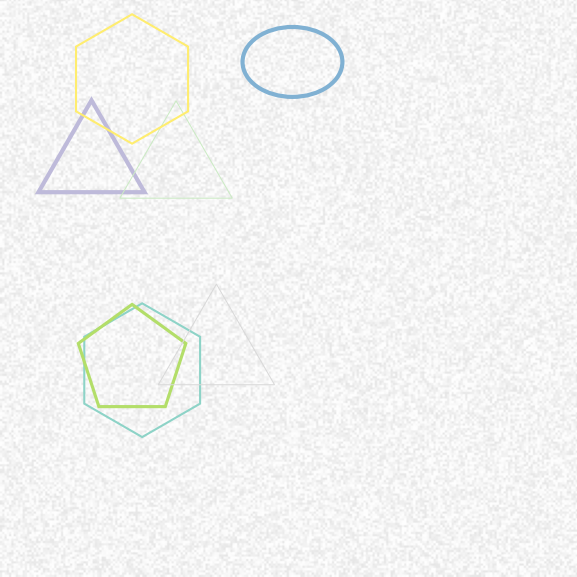[{"shape": "hexagon", "thickness": 1, "radius": 0.58, "center": [0.246, 0.358]}, {"shape": "triangle", "thickness": 2, "radius": 0.53, "center": [0.158, 0.719]}, {"shape": "oval", "thickness": 2, "radius": 0.43, "center": [0.506, 0.892]}, {"shape": "pentagon", "thickness": 1.5, "radius": 0.49, "center": [0.229, 0.374]}, {"shape": "triangle", "thickness": 0.5, "radius": 0.58, "center": [0.375, 0.391]}, {"shape": "triangle", "thickness": 0.5, "radius": 0.56, "center": [0.305, 0.712]}, {"shape": "hexagon", "thickness": 1, "radius": 0.56, "center": [0.229, 0.862]}]